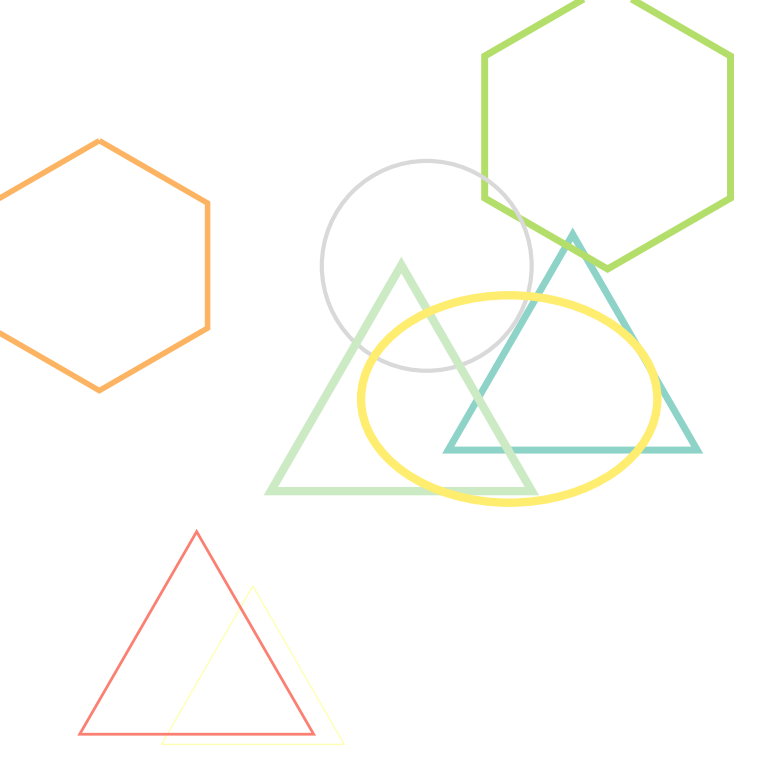[{"shape": "triangle", "thickness": 2.5, "radius": 0.93, "center": [0.744, 0.509]}, {"shape": "triangle", "thickness": 0.5, "radius": 0.69, "center": [0.328, 0.102]}, {"shape": "triangle", "thickness": 1, "radius": 0.88, "center": [0.255, 0.134]}, {"shape": "hexagon", "thickness": 2, "radius": 0.81, "center": [0.129, 0.655]}, {"shape": "hexagon", "thickness": 2.5, "radius": 0.92, "center": [0.789, 0.835]}, {"shape": "circle", "thickness": 1.5, "radius": 0.68, "center": [0.554, 0.655]}, {"shape": "triangle", "thickness": 3, "radius": 0.98, "center": [0.521, 0.46]}, {"shape": "oval", "thickness": 3, "radius": 0.96, "center": [0.661, 0.482]}]